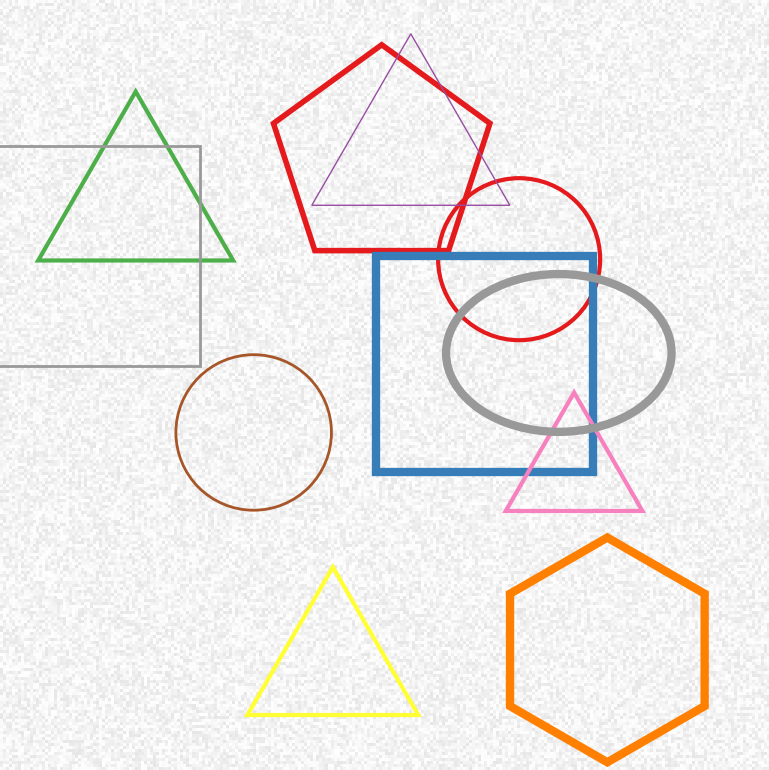[{"shape": "pentagon", "thickness": 2, "radius": 0.74, "center": [0.496, 0.794]}, {"shape": "circle", "thickness": 1.5, "radius": 0.53, "center": [0.674, 0.663]}, {"shape": "square", "thickness": 3, "radius": 0.7, "center": [0.629, 0.527]}, {"shape": "triangle", "thickness": 1.5, "radius": 0.73, "center": [0.176, 0.735]}, {"shape": "triangle", "thickness": 0.5, "radius": 0.74, "center": [0.534, 0.808]}, {"shape": "hexagon", "thickness": 3, "radius": 0.73, "center": [0.789, 0.156]}, {"shape": "triangle", "thickness": 1.5, "radius": 0.64, "center": [0.432, 0.135]}, {"shape": "circle", "thickness": 1, "radius": 0.5, "center": [0.329, 0.438]}, {"shape": "triangle", "thickness": 1.5, "radius": 0.51, "center": [0.746, 0.388]}, {"shape": "oval", "thickness": 3, "radius": 0.73, "center": [0.726, 0.542]}, {"shape": "square", "thickness": 1, "radius": 0.71, "center": [0.117, 0.668]}]